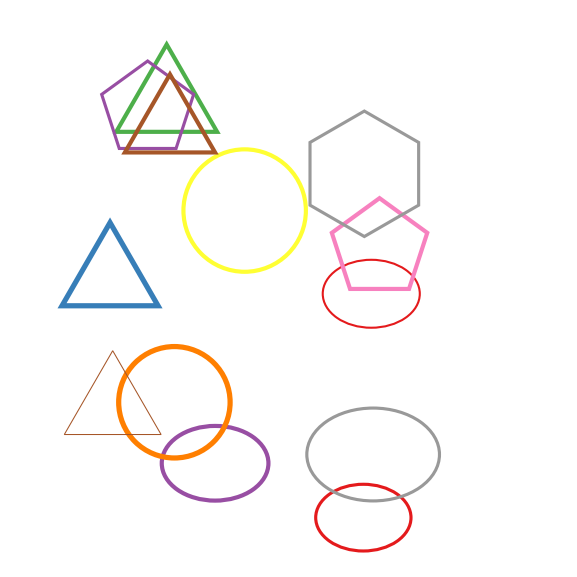[{"shape": "oval", "thickness": 1.5, "radius": 0.41, "center": [0.629, 0.103]}, {"shape": "oval", "thickness": 1, "radius": 0.42, "center": [0.643, 0.49]}, {"shape": "triangle", "thickness": 2.5, "radius": 0.48, "center": [0.191, 0.518]}, {"shape": "triangle", "thickness": 2, "radius": 0.5, "center": [0.289, 0.821]}, {"shape": "oval", "thickness": 2, "radius": 0.46, "center": [0.372, 0.197]}, {"shape": "pentagon", "thickness": 1.5, "radius": 0.42, "center": [0.256, 0.81]}, {"shape": "circle", "thickness": 2.5, "radius": 0.48, "center": [0.302, 0.303]}, {"shape": "circle", "thickness": 2, "radius": 0.53, "center": [0.424, 0.635]}, {"shape": "triangle", "thickness": 2, "radius": 0.45, "center": [0.294, 0.78]}, {"shape": "triangle", "thickness": 0.5, "radius": 0.48, "center": [0.195, 0.295]}, {"shape": "pentagon", "thickness": 2, "radius": 0.43, "center": [0.657, 0.569]}, {"shape": "hexagon", "thickness": 1.5, "radius": 0.54, "center": [0.631, 0.698]}, {"shape": "oval", "thickness": 1.5, "radius": 0.57, "center": [0.646, 0.212]}]